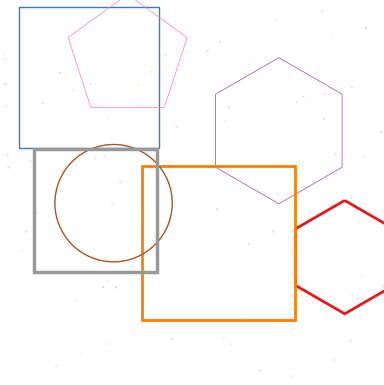[{"shape": "hexagon", "thickness": 2, "radius": 0.74, "center": [0.895, 0.332]}, {"shape": "square", "thickness": 1, "radius": 0.91, "center": [0.231, 0.799]}, {"shape": "hexagon", "thickness": 0.5, "radius": 0.95, "center": [0.724, 0.66]}, {"shape": "square", "thickness": 2, "radius": 1.0, "center": [0.567, 0.368]}, {"shape": "circle", "thickness": 1, "radius": 0.76, "center": [0.295, 0.472]}, {"shape": "pentagon", "thickness": 0.5, "radius": 0.81, "center": [0.331, 0.852]}, {"shape": "square", "thickness": 2.5, "radius": 0.8, "center": [0.249, 0.453]}]